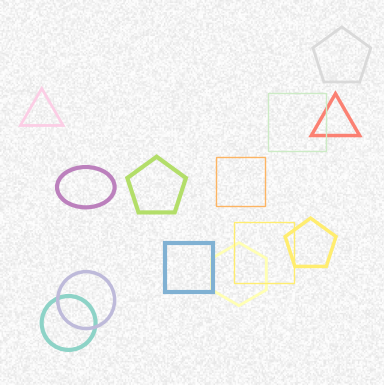[{"shape": "circle", "thickness": 3, "radius": 0.35, "center": [0.178, 0.161]}, {"shape": "hexagon", "thickness": 2, "radius": 0.41, "center": [0.621, 0.288]}, {"shape": "circle", "thickness": 2.5, "radius": 0.37, "center": [0.224, 0.221]}, {"shape": "triangle", "thickness": 2.5, "radius": 0.36, "center": [0.871, 0.684]}, {"shape": "square", "thickness": 3, "radius": 0.31, "center": [0.491, 0.306]}, {"shape": "square", "thickness": 1, "radius": 0.32, "center": [0.625, 0.528]}, {"shape": "pentagon", "thickness": 3, "radius": 0.4, "center": [0.407, 0.513]}, {"shape": "triangle", "thickness": 2, "radius": 0.32, "center": [0.108, 0.706]}, {"shape": "pentagon", "thickness": 2, "radius": 0.4, "center": [0.888, 0.851]}, {"shape": "oval", "thickness": 3, "radius": 0.37, "center": [0.223, 0.514]}, {"shape": "square", "thickness": 1, "radius": 0.37, "center": [0.771, 0.683]}, {"shape": "pentagon", "thickness": 2.5, "radius": 0.35, "center": [0.807, 0.364]}, {"shape": "square", "thickness": 1, "radius": 0.39, "center": [0.685, 0.345]}]